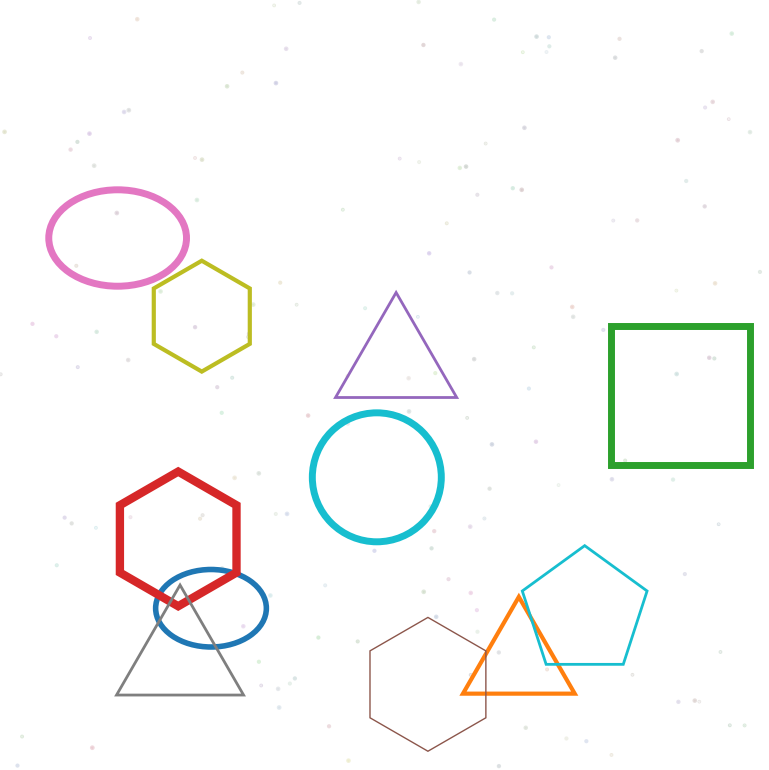[{"shape": "oval", "thickness": 2, "radius": 0.36, "center": [0.274, 0.21]}, {"shape": "triangle", "thickness": 1.5, "radius": 0.42, "center": [0.674, 0.141]}, {"shape": "square", "thickness": 2.5, "radius": 0.45, "center": [0.884, 0.486]}, {"shape": "hexagon", "thickness": 3, "radius": 0.44, "center": [0.231, 0.3]}, {"shape": "triangle", "thickness": 1, "radius": 0.45, "center": [0.514, 0.529]}, {"shape": "hexagon", "thickness": 0.5, "radius": 0.43, "center": [0.556, 0.111]}, {"shape": "oval", "thickness": 2.5, "radius": 0.45, "center": [0.153, 0.691]}, {"shape": "triangle", "thickness": 1, "radius": 0.48, "center": [0.234, 0.145]}, {"shape": "hexagon", "thickness": 1.5, "radius": 0.36, "center": [0.262, 0.589]}, {"shape": "pentagon", "thickness": 1, "radius": 0.43, "center": [0.759, 0.206]}, {"shape": "circle", "thickness": 2.5, "radius": 0.42, "center": [0.489, 0.38]}]